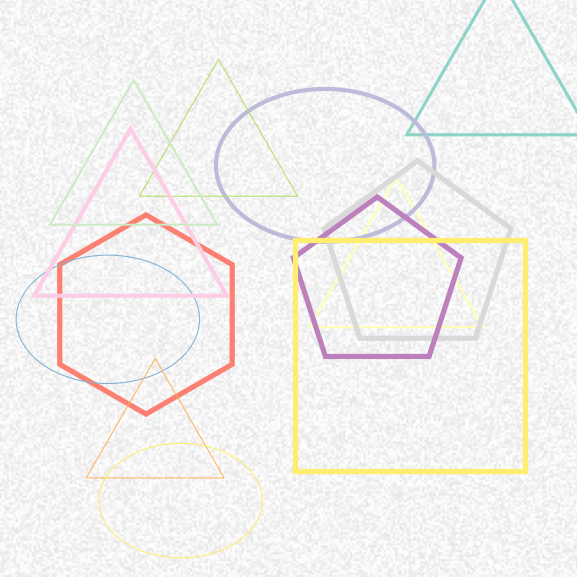[{"shape": "triangle", "thickness": 1.5, "radius": 0.92, "center": [0.863, 0.858]}, {"shape": "triangle", "thickness": 1, "radius": 0.87, "center": [0.686, 0.519]}, {"shape": "oval", "thickness": 2, "radius": 0.95, "center": [0.563, 0.713]}, {"shape": "hexagon", "thickness": 2.5, "radius": 0.86, "center": [0.253, 0.455]}, {"shape": "oval", "thickness": 0.5, "radius": 0.79, "center": [0.187, 0.446]}, {"shape": "triangle", "thickness": 0.5, "radius": 0.69, "center": [0.269, 0.241]}, {"shape": "triangle", "thickness": 0.5, "radius": 0.79, "center": [0.378, 0.738]}, {"shape": "triangle", "thickness": 2, "radius": 0.96, "center": [0.226, 0.583]}, {"shape": "pentagon", "thickness": 2.5, "radius": 0.85, "center": [0.723, 0.551]}, {"shape": "pentagon", "thickness": 2.5, "radius": 0.76, "center": [0.653, 0.505]}, {"shape": "triangle", "thickness": 1, "radius": 0.84, "center": [0.231, 0.694]}, {"shape": "square", "thickness": 2.5, "radius": 1.0, "center": [0.71, 0.384]}, {"shape": "oval", "thickness": 0.5, "radius": 0.71, "center": [0.313, 0.132]}]